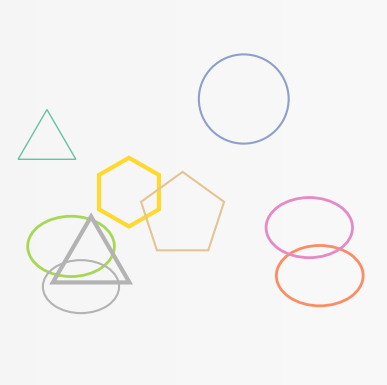[{"shape": "triangle", "thickness": 1, "radius": 0.43, "center": [0.121, 0.629]}, {"shape": "oval", "thickness": 2, "radius": 0.56, "center": [0.825, 0.284]}, {"shape": "circle", "thickness": 1.5, "radius": 0.58, "center": [0.629, 0.743]}, {"shape": "oval", "thickness": 2, "radius": 0.56, "center": [0.798, 0.409]}, {"shape": "oval", "thickness": 2, "radius": 0.56, "center": [0.183, 0.36]}, {"shape": "hexagon", "thickness": 3, "radius": 0.45, "center": [0.333, 0.501]}, {"shape": "pentagon", "thickness": 1.5, "radius": 0.56, "center": [0.471, 0.441]}, {"shape": "triangle", "thickness": 3, "radius": 0.57, "center": [0.235, 0.323]}, {"shape": "oval", "thickness": 1.5, "radius": 0.49, "center": [0.209, 0.256]}]